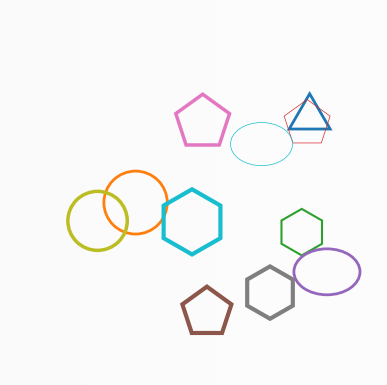[{"shape": "triangle", "thickness": 2, "radius": 0.31, "center": [0.799, 0.695]}, {"shape": "circle", "thickness": 2, "radius": 0.41, "center": [0.35, 0.474]}, {"shape": "hexagon", "thickness": 1.5, "radius": 0.3, "center": [0.779, 0.397]}, {"shape": "pentagon", "thickness": 0.5, "radius": 0.31, "center": [0.793, 0.679]}, {"shape": "oval", "thickness": 2, "radius": 0.43, "center": [0.844, 0.294]}, {"shape": "pentagon", "thickness": 3, "radius": 0.33, "center": [0.534, 0.189]}, {"shape": "pentagon", "thickness": 2.5, "radius": 0.36, "center": [0.523, 0.682]}, {"shape": "hexagon", "thickness": 3, "radius": 0.34, "center": [0.697, 0.24]}, {"shape": "circle", "thickness": 2.5, "radius": 0.38, "center": [0.252, 0.426]}, {"shape": "hexagon", "thickness": 3, "radius": 0.42, "center": [0.496, 0.424]}, {"shape": "oval", "thickness": 0.5, "radius": 0.4, "center": [0.675, 0.626]}]